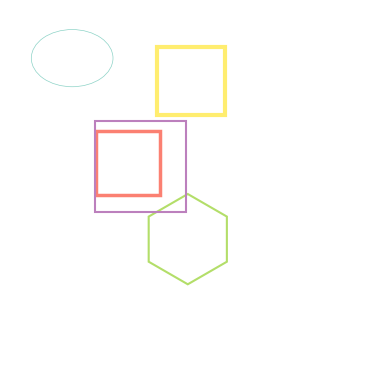[{"shape": "oval", "thickness": 0.5, "radius": 0.53, "center": [0.187, 0.849]}, {"shape": "square", "thickness": 2.5, "radius": 0.41, "center": [0.332, 0.577]}, {"shape": "hexagon", "thickness": 1.5, "radius": 0.59, "center": [0.488, 0.379]}, {"shape": "square", "thickness": 1.5, "radius": 0.59, "center": [0.365, 0.568]}, {"shape": "square", "thickness": 3, "radius": 0.44, "center": [0.496, 0.79]}]